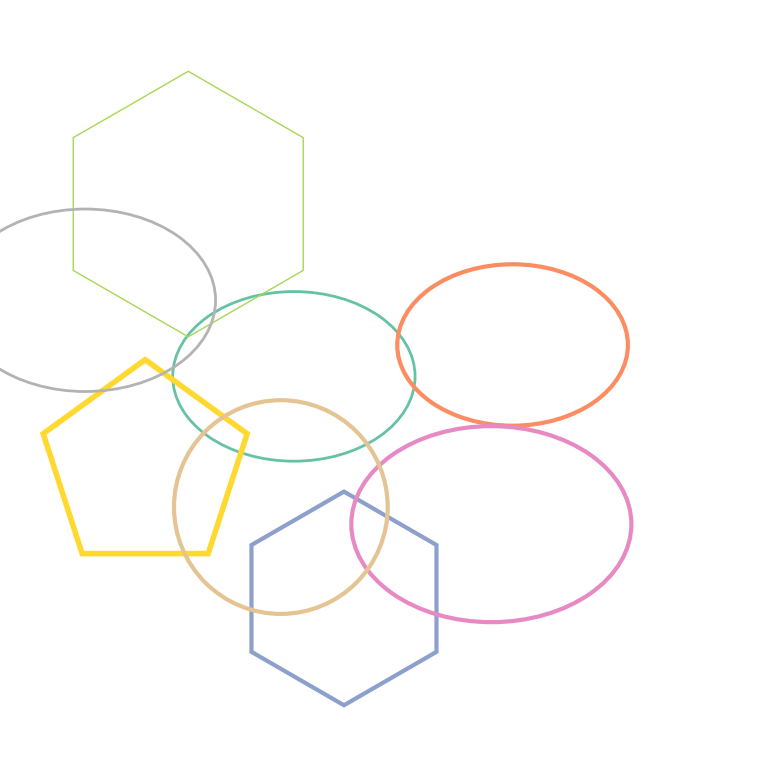[{"shape": "oval", "thickness": 1, "radius": 0.79, "center": [0.382, 0.511]}, {"shape": "oval", "thickness": 1.5, "radius": 0.75, "center": [0.666, 0.552]}, {"shape": "hexagon", "thickness": 1.5, "radius": 0.69, "center": [0.447, 0.223]}, {"shape": "oval", "thickness": 1.5, "radius": 0.91, "center": [0.638, 0.319]}, {"shape": "hexagon", "thickness": 0.5, "radius": 0.86, "center": [0.244, 0.735]}, {"shape": "pentagon", "thickness": 2, "radius": 0.7, "center": [0.189, 0.394]}, {"shape": "circle", "thickness": 1.5, "radius": 0.69, "center": [0.365, 0.341]}, {"shape": "oval", "thickness": 1, "radius": 0.85, "center": [0.111, 0.61]}]